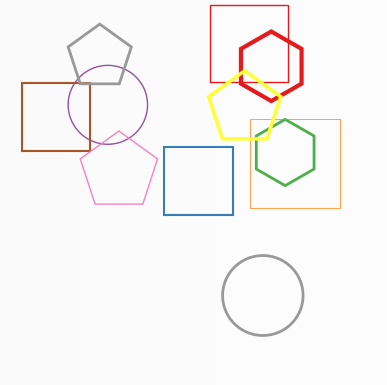[{"shape": "square", "thickness": 1, "radius": 0.5, "center": [0.642, 0.887]}, {"shape": "hexagon", "thickness": 3, "radius": 0.45, "center": [0.7, 0.828]}, {"shape": "square", "thickness": 1.5, "radius": 0.44, "center": [0.513, 0.53]}, {"shape": "hexagon", "thickness": 2, "radius": 0.43, "center": [0.736, 0.604]}, {"shape": "circle", "thickness": 1, "radius": 0.51, "center": [0.278, 0.728]}, {"shape": "square", "thickness": 0.5, "radius": 0.58, "center": [0.761, 0.576]}, {"shape": "pentagon", "thickness": 2.5, "radius": 0.49, "center": [0.631, 0.719]}, {"shape": "square", "thickness": 1.5, "radius": 0.44, "center": [0.145, 0.696]}, {"shape": "pentagon", "thickness": 1, "radius": 0.52, "center": [0.307, 0.555]}, {"shape": "circle", "thickness": 2, "radius": 0.52, "center": [0.678, 0.232]}, {"shape": "pentagon", "thickness": 2, "radius": 0.43, "center": [0.257, 0.852]}]